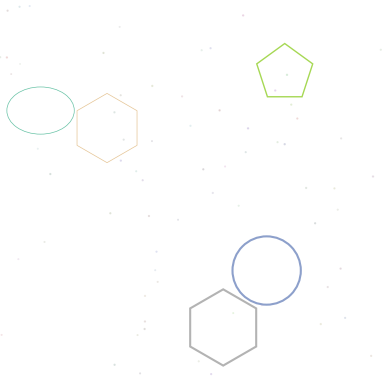[{"shape": "oval", "thickness": 0.5, "radius": 0.44, "center": [0.105, 0.713]}, {"shape": "circle", "thickness": 1.5, "radius": 0.44, "center": [0.693, 0.297]}, {"shape": "pentagon", "thickness": 1, "radius": 0.38, "center": [0.74, 0.811]}, {"shape": "hexagon", "thickness": 0.5, "radius": 0.45, "center": [0.278, 0.667]}, {"shape": "hexagon", "thickness": 1.5, "radius": 0.49, "center": [0.58, 0.149]}]